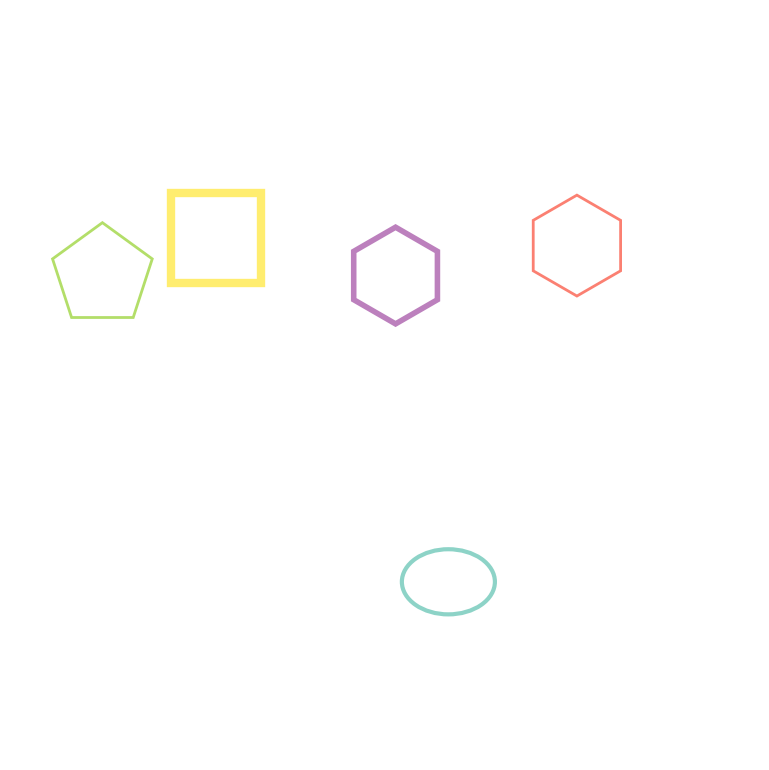[{"shape": "oval", "thickness": 1.5, "radius": 0.3, "center": [0.582, 0.244]}, {"shape": "hexagon", "thickness": 1, "radius": 0.33, "center": [0.749, 0.681]}, {"shape": "pentagon", "thickness": 1, "radius": 0.34, "center": [0.133, 0.643]}, {"shape": "hexagon", "thickness": 2, "radius": 0.31, "center": [0.514, 0.642]}, {"shape": "square", "thickness": 3, "radius": 0.29, "center": [0.281, 0.691]}]